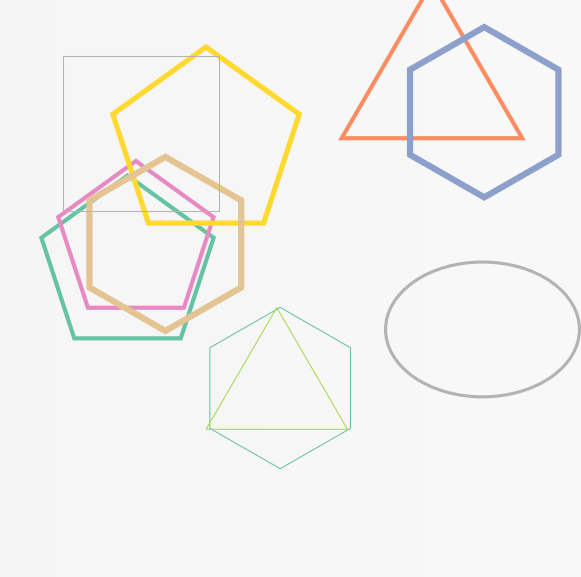[{"shape": "hexagon", "thickness": 0.5, "radius": 0.7, "center": [0.482, 0.327]}, {"shape": "pentagon", "thickness": 2, "radius": 0.78, "center": [0.219, 0.539]}, {"shape": "triangle", "thickness": 2, "radius": 0.9, "center": [0.743, 0.849]}, {"shape": "hexagon", "thickness": 3, "radius": 0.74, "center": [0.833, 0.805]}, {"shape": "pentagon", "thickness": 2, "radius": 0.7, "center": [0.234, 0.58]}, {"shape": "triangle", "thickness": 0.5, "radius": 0.7, "center": [0.476, 0.326]}, {"shape": "pentagon", "thickness": 2.5, "radius": 0.84, "center": [0.354, 0.749]}, {"shape": "hexagon", "thickness": 3, "radius": 0.75, "center": [0.284, 0.577]}, {"shape": "square", "thickness": 0.5, "radius": 0.67, "center": [0.242, 0.768]}, {"shape": "oval", "thickness": 1.5, "radius": 0.83, "center": [0.83, 0.429]}]